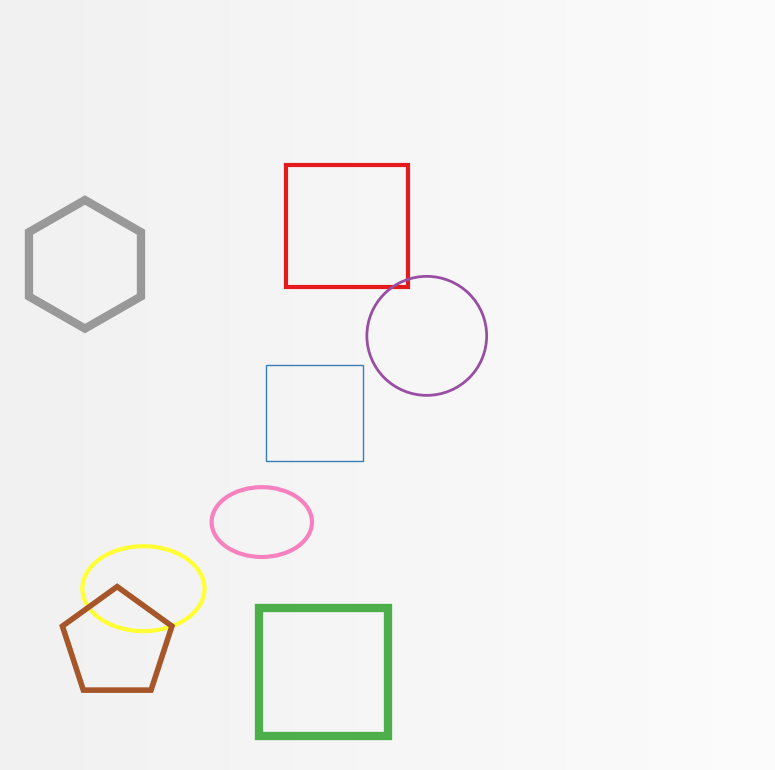[{"shape": "square", "thickness": 1.5, "radius": 0.4, "center": [0.448, 0.706]}, {"shape": "square", "thickness": 0.5, "radius": 0.31, "center": [0.406, 0.464]}, {"shape": "square", "thickness": 3, "radius": 0.42, "center": [0.417, 0.127]}, {"shape": "circle", "thickness": 1, "radius": 0.39, "center": [0.551, 0.564]}, {"shape": "oval", "thickness": 1.5, "radius": 0.39, "center": [0.185, 0.236]}, {"shape": "pentagon", "thickness": 2, "radius": 0.37, "center": [0.151, 0.164]}, {"shape": "oval", "thickness": 1.5, "radius": 0.32, "center": [0.338, 0.322]}, {"shape": "hexagon", "thickness": 3, "radius": 0.42, "center": [0.11, 0.657]}]